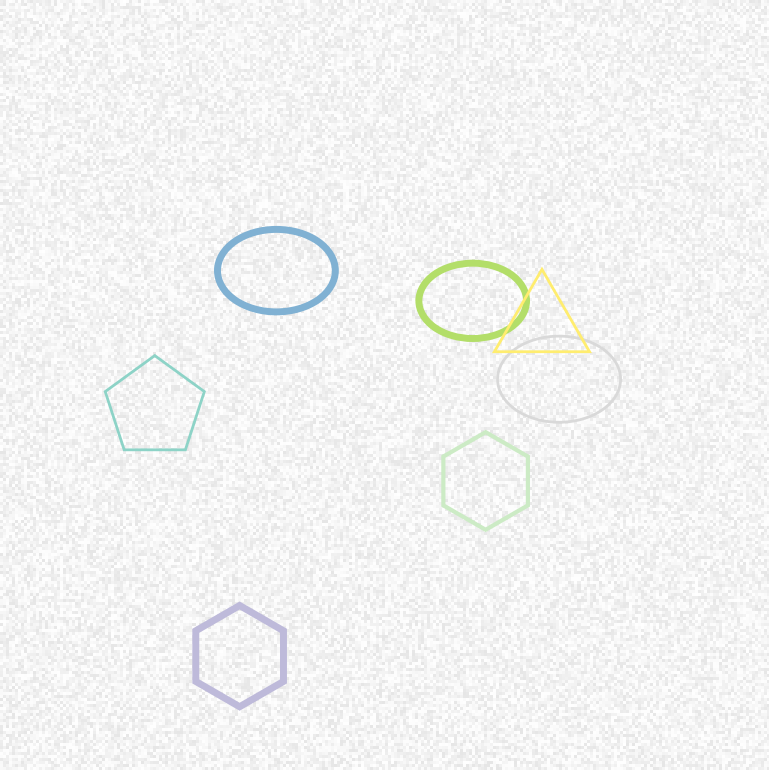[{"shape": "pentagon", "thickness": 1, "radius": 0.34, "center": [0.201, 0.471]}, {"shape": "hexagon", "thickness": 2.5, "radius": 0.33, "center": [0.311, 0.148]}, {"shape": "oval", "thickness": 2.5, "radius": 0.38, "center": [0.359, 0.649]}, {"shape": "oval", "thickness": 2.5, "radius": 0.35, "center": [0.614, 0.609]}, {"shape": "oval", "thickness": 1, "radius": 0.4, "center": [0.726, 0.508]}, {"shape": "hexagon", "thickness": 1.5, "radius": 0.32, "center": [0.631, 0.375]}, {"shape": "triangle", "thickness": 1, "radius": 0.36, "center": [0.704, 0.579]}]